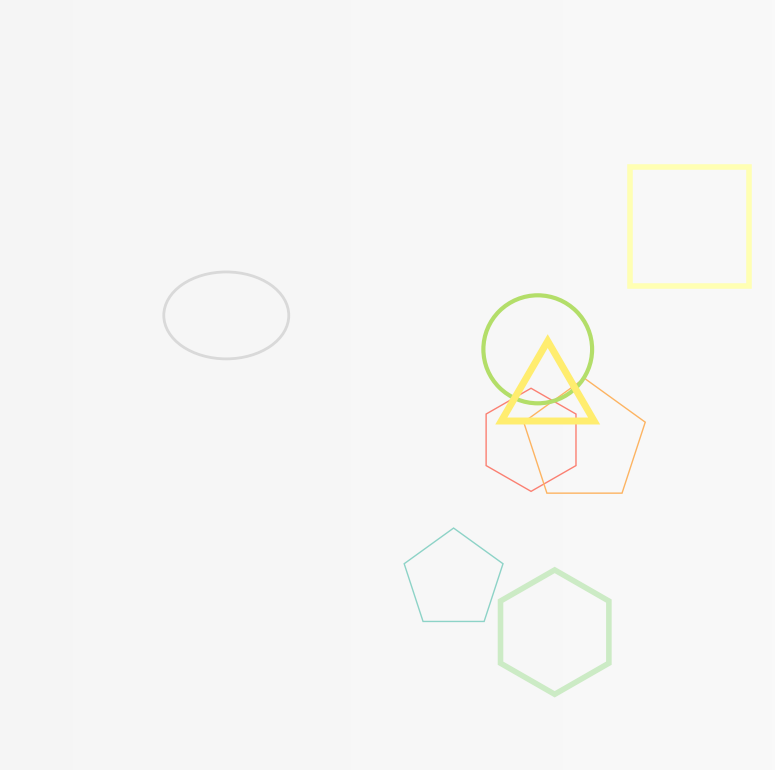[{"shape": "pentagon", "thickness": 0.5, "radius": 0.34, "center": [0.585, 0.247]}, {"shape": "square", "thickness": 2, "radius": 0.38, "center": [0.889, 0.706]}, {"shape": "hexagon", "thickness": 0.5, "radius": 0.33, "center": [0.685, 0.429]}, {"shape": "pentagon", "thickness": 0.5, "radius": 0.41, "center": [0.754, 0.426]}, {"shape": "circle", "thickness": 1.5, "radius": 0.35, "center": [0.694, 0.546]}, {"shape": "oval", "thickness": 1, "radius": 0.4, "center": [0.292, 0.59]}, {"shape": "hexagon", "thickness": 2, "radius": 0.4, "center": [0.716, 0.179]}, {"shape": "triangle", "thickness": 2.5, "radius": 0.35, "center": [0.707, 0.488]}]